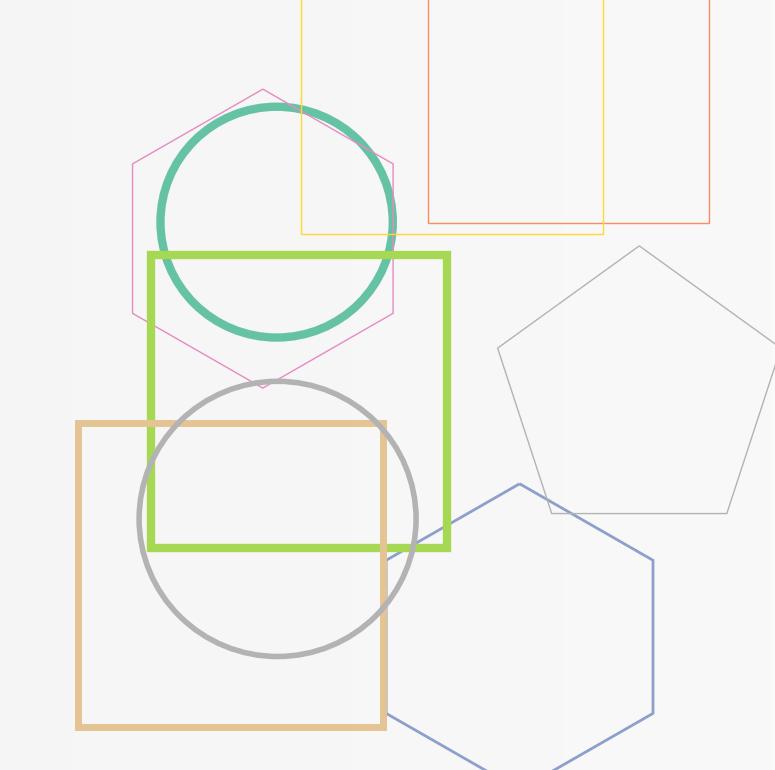[{"shape": "circle", "thickness": 3, "radius": 0.75, "center": [0.357, 0.712]}, {"shape": "square", "thickness": 0.5, "radius": 0.91, "center": [0.734, 0.892]}, {"shape": "hexagon", "thickness": 1, "radius": 0.99, "center": [0.67, 0.173]}, {"shape": "hexagon", "thickness": 0.5, "radius": 0.97, "center": [0.339, 0.69]}, {"shape": "square", "thickness": 3, "radius": 0.95, "center": [0.386, 0.479]}, {"shape": "square", "thickness": 0.5, "radius": 0.98, "center": [0.583, 0.891]}, {"shape": "square", "thickness": 2.5, "radius": 0.98, "center": [0.298, 0.253]}, {"shape": "pentagon", "thickness": 0.5, "radius": 0.96, "center": [0.825, 0.489]}, {"shape": "circle", "thickness": 2, "radius": 0.89, "center": [0.358, 0.326]}]